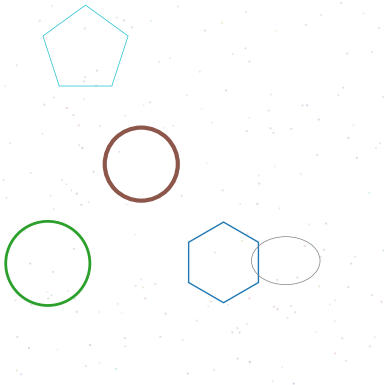[{"shape": "hexagon", "thickness": 1, "radius": 0.52, "center": [0.581, 0.318]}, {"shape": "circle", "thickness": 2, "radius": 0.55, "center": [0.124, 0.316]}, {"shape": "circle", "thickness": 3, "radius": 0.47, "center": [0.367, 0.574]}, {"shape": "oval", "thickness": 0.5, "radius": 0.45, "center": [0.742, 0.323]}, {"shape": "pentagon", "thickness": 0.5, "radius": 0.58, "center": [0.222, 0.871]}]